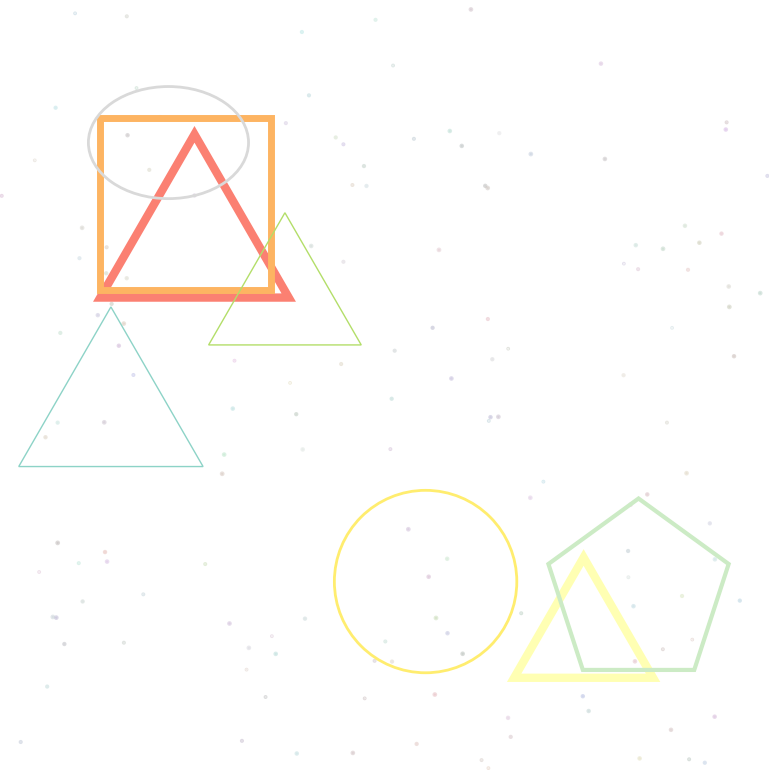[{"shape": "triangle", "thickness": 0.5, "radius": 0.69, "center": [0.144, 0.463]}, {"shape": "triangle", "thickness": 3, "radius": 0.52, "center": [0.758, 0.172]}, {"shape": "triangle", "thickness": 3, "radius": 0.71, "center": [0.253, 0.684]}, {"shape": "square", "thickness": 2.5, "radius": 0.56, "center": [0.241, 0.735]}, {"shape": "triangle", "thickness": 0.5, "radius": 0.57, "center": [0.37, 0.609]}, {"shape": "oval", "thickness": 1, "radius": 0.52, "center": [0.219, 0.815]}, {"shape": "pentagon", "thickness": 1.5, "radius": 0.62, "center": [0.829, 0.23]}, {"shape": "circle", "thickness": 1, "radius": 0.59, "center": [0.553, 0.245]}]